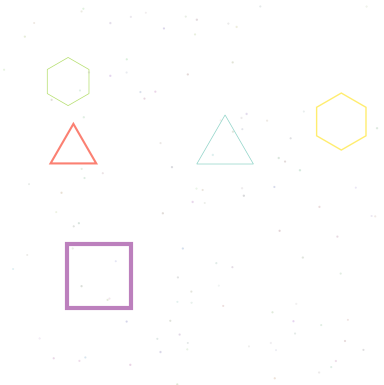[{"shape": "triangle", "thickness": 0.5, "radius": 0.42, "center": [0.585, 0.616]}, {"shape": "triangle", "thickness": 1.5, "radius": 0.34, "center": [0.191, 0.61]}, {"shape": "hexagon", "thickness": 0.5, "radius": 0.31, "center": [0.177, 0.788]}, {"shape": "square", "thickness": 3, "radius": 0.42, "center": [0.258, 0.283]}, {"shape": "hexagon", "thickness": 1, "radius": 0.37, "center": [0.887, 0.684]}]